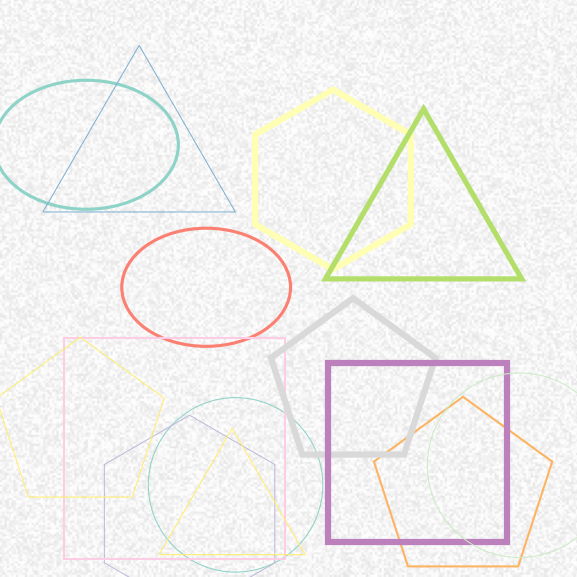[{"shape": "circle", "thickness": 0.5, "radius": 0.76, "center": [0.408, 0.16]}, {"shape": "oval", "thickness": 1.5, "radius": 0.8, "center": [0.149, 0.748]}, {"shape": "hexagon", "thickness": 3, "radius": 0.78, "center": [0.577, 0.688]}, {"shape": "hexagon", "thickness": 0.5, "radius": 0.85, "center": [0.328, 0.11]}, {"shape": "oval", "thickness": 1.5, "radius": 0.73, "center": [0.357, 0.502]}, {"shape": "triangle", "thickness": 0.5, "radius": 0.96, "center": [0.241, 0.728]}, {"shape": "pentagon", "thickness": 1, "radius": 0.81, "center": [0.802, 0.15]}, {"shape": "triangle", "thickness": 2.5, "radius": 0.98, "center": [0.733, 0.614]}, {"shape": "square", "thickness": 1, "radius": 0.96, "center": [0.302, 0.223]}, {"shape": "pentagon", "thickness": 3, "radius": 0.75, "center": [0.612, 0.333]}, {"shape": "square", "thickness": 3, "radius": 0.77, "center": [0.723, 0.216]}, {"shape": "circle", "thickness": 0.5, "radius": 0.8, "center": [0.9, 0.194]}, {"shape": "pentagon", "thickness": 0.5, "radius": 0.77, "center": [0.139, 0.262]}, {"shape": "triangle", "thickness": 0.5, "radius": 0.73, "center": [0.402, 0.112]}]